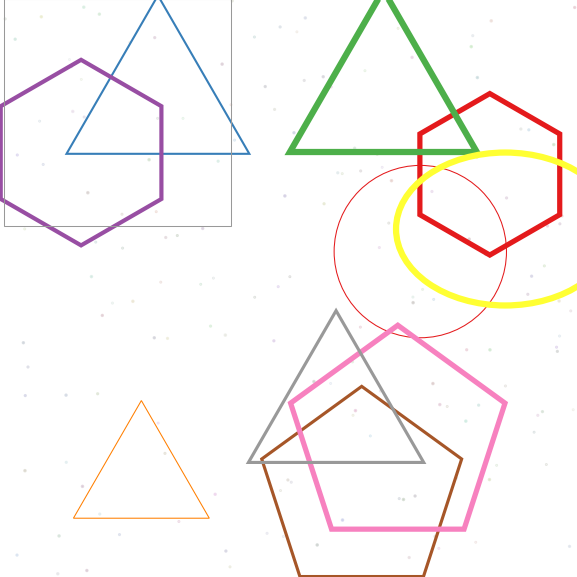[{"shape": "circle", "thickness": 0.5, "radius": 0.75, "center": [0.728, 0.563]}, {"shape": "hexagon", "thickness": 2.5, "radius": 0.7, "center": [0.848, 0.697]}, {"shape": "triangle", "thickness": 1, "radius": 0.91, "center": [0.273, 0.824]}, {"shape": "triangle", "thickness": 3, "radius": 0.93, "center": [0.664, 0.829]}, {"shape": "hexagon", "thickness": 2, "radius": 0.8, "center": [0.14, 0.735]}, {"shape": "triangle", "thickness": 0.5, "radius": 0.68, "center": [0.245, 0.17]}, {"shape": "oval", "thickness": 3, "radius": 0.95, "center": [0.875, 0.603]}, {"shape": "pentagon", "thickness": 1.5, "radius": 0.91, "center": [0.626, 0.148]}, {"shape": "pentagon", "thickness": 2.5, "radius": 0.98, "center": [0.689, 0.241]}, {"shape": "triangle", "thickness": 1.5, "radius": 0.88, "center": [0.582, 0.286]}, {"shape": "square", "thickness": 0.5, "radius": 0.98, "center": [0.203, 0.804]}]